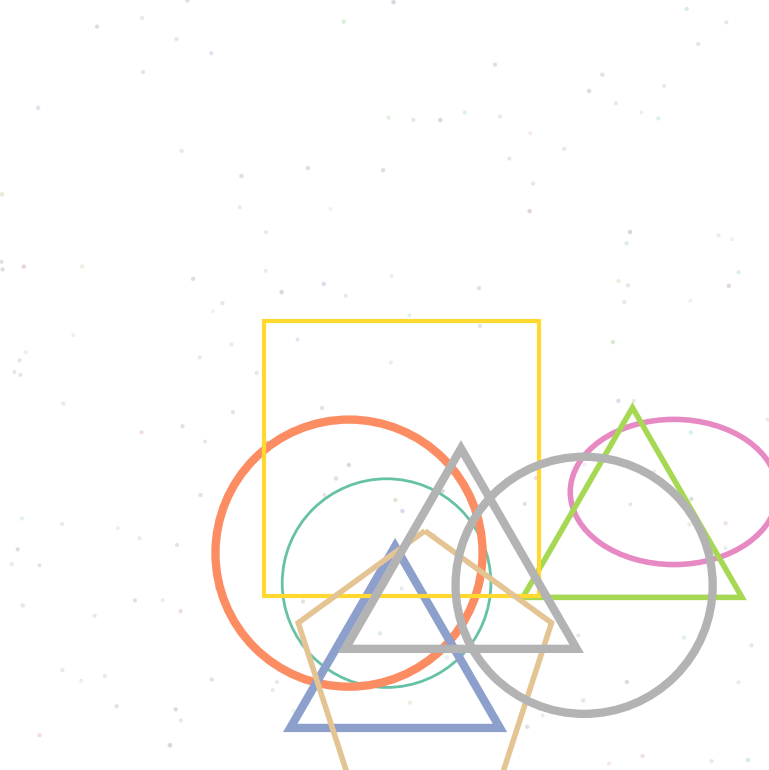[{"shape": "circle", "thickness": 1, "radius": 0.68, "center": [0.502, 0.243]}, {"shape": "circle", "thickness": 3, "radius": 0.87, "center": [0.453, 0.282]}, {"shape": "triangle", "thickness": 3, "radius": 0.79, "center": [0.513, 0.133]}, {"shape": "oval", "thickness": 2, "radius": 0.67, "center": [0.875, 0.361]}, {"shape": "triangle", "thickness": 2, "radius": 0.82, "center": [0.821, 0.306]}, {"shape": "square", "thickness": 1.5, "radius": 0.89, "center": [0.521, 0.404]}, {"shape": "pentagon", "thickness": 2, "radius": 0.86, "center": [0.552, 0.138]}, {"shape": "circle", "thickness": 3, "radius": 0.83, "center": [0.759, 0.24]}, {"shape": "triangle", "thickness": 3, "radius": 0.87, "center": [0.599, 0.244]}]